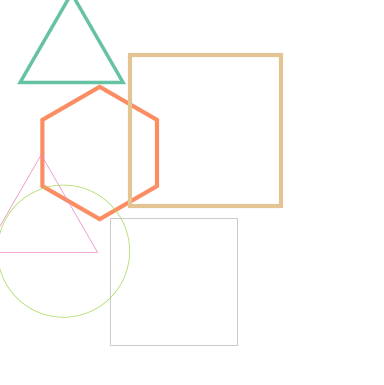[{"shape": "triangle", "thickness": 2.5, "radius": 0.77, "center": [0.186, 0.863]}, {"shape": "hexagon", "thickness": 3, "radius": 0.86, "center": [0.259, 0.603]}, {"shape": "triangle", "thickness": 0.5, "radius": 0.85, "center": [0.107, 0.429]}, {"shape": "circle", "thickness": 0.5, "radius": 0.86, "center": [0.165, 0.348]}, {"shape": "square", "thickness": 3, "radius": 0.98, "center": [0.534, 0.661]}, {"shape": "square", "thickness": 0.5, "radius": 0.83, "center": [0.451, 0.27]}]